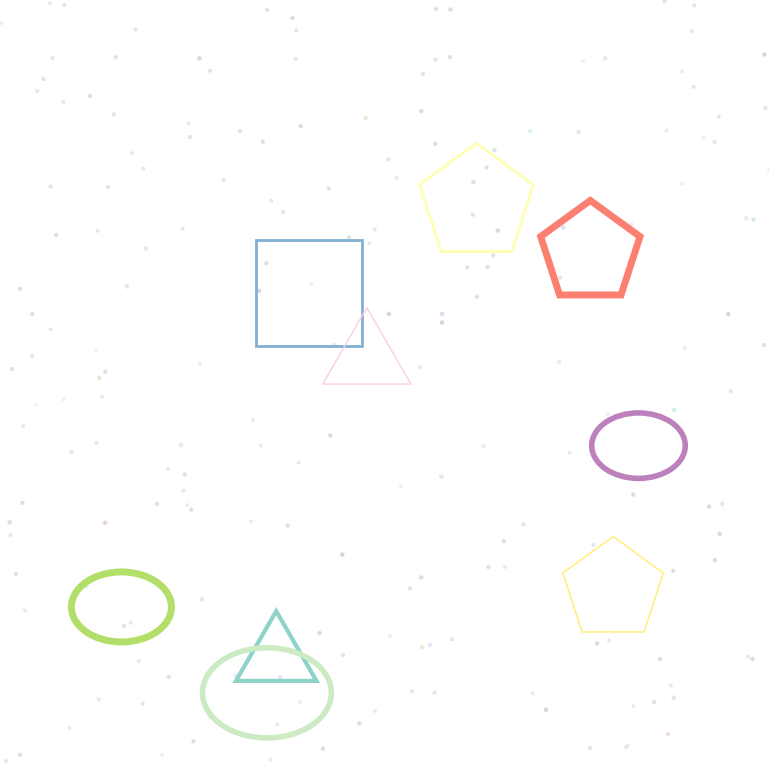[{"shape": "triangle", "thickness": 1.5, "radius": 0.3, "center": [0.359, 0.146]}, {"shape": "pentagon", "thickness": 1, "radius": 0.39, "center": [0.619, 0.736]}, {"shape": "pentagon", "thickness": 2.5, "radius": 0.34, "center": [0.767, 0.672]}, {"shape": "square", "thickness": 1, "radius": 0.35, "center": [0.401, 0.62]}, {"shape": "oval", "thickness": 2.5, "radius": 0.32, "center": [0.158, 0.212]}, {"shape": "triangle", "thickness": 0.5, "radius": 0.33, "center": [0.476, 0.534]}, {"shape": "oval", "thickness": 2, "radius": 0.3, "center": [0.829, 0.421]}, {"shape": "oval", "thickness": 2, "radius": 0.42, "center": [0.347, 0.1]}, {"shape": "pentagon", "thickness": 0.5, "radius": 0.34, "center": [0.796, 0.235]}]